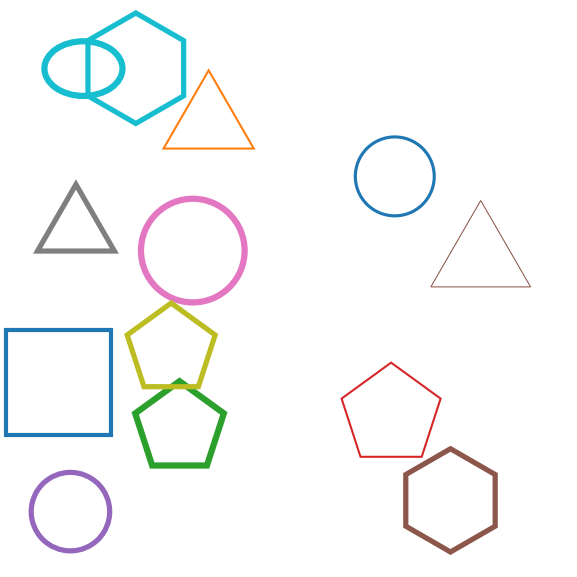[{"shape": "circle", "thickness": 1.5, "radius": 0.34, "center": [0.684, 0.694]}, {"shape": "square", "thickness": 2, "radius": 0.46, "center": [0.102, 0.337]}, {"shape": "triangle", "thickness": 1, "radius": 0.45, "center": [0.361, 0.787]}, {"shape": "pentagon", "thickness": 3, "radius": 0.4, "center": [0.311, 0.258]}, {"shape": "pentagon", "thickness": 1, "radius": 0.45, "center": [0.677, 0.281]}, {"shape": "circle", "thickness": 2.5, "radius": 0.34, "center": [0.122, 0.113]}, {"shape": "hexagon", "thickness": 2.5, "radius": 0.45, "center": [0.78, 0.133]}, {"shape": "triangle", "thickness": 0.5, "radius": 0.5, "center": [0.832, 0.552]}, {"shape": "circle", "thickness": 3, "radius": 0.45, "center": [0.334, 0.565]}, {"shape": "triangle", "thickness": 2.5, "radius": 0.38, "center": [0.132, 0.603]}, {"shape": "pentagon", "thickness": 2.5, "radius": 0.4, "center": [0.296, 0.394]}, {"shape": "hexagon", "thickness": 2.5, "radius": 0.48, "center": [0.235, 0.881]}, {"shape": "oval", "thickness": 3, "radius": 0.34, "center": [0.144, 0.88]}]